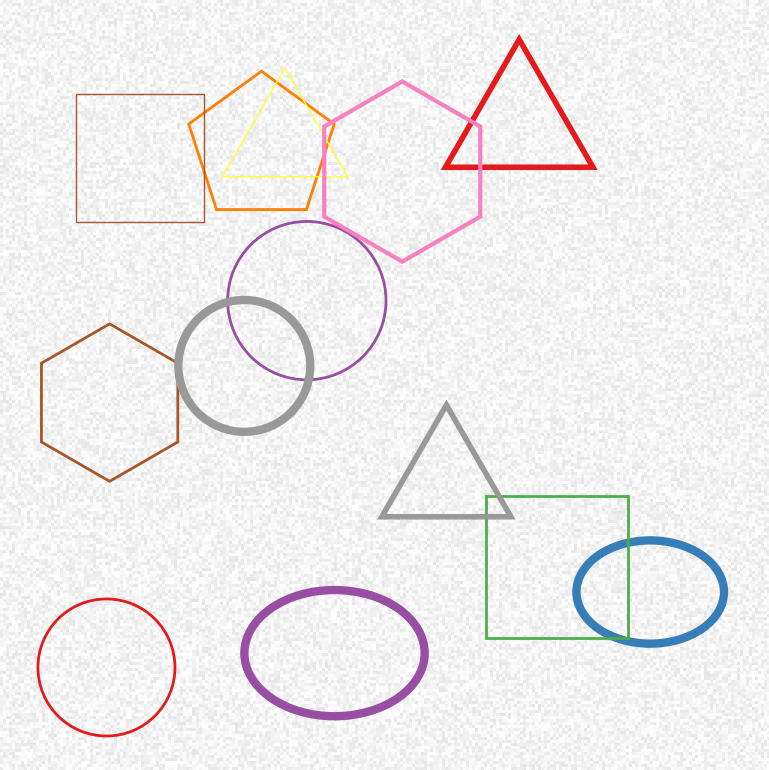[{"shape": "circle", "thickness": 1, "radius": 0.45, "center": [0.138, 0.133]}, {"shape": "triangle", "thickness": 2, "radius": 0.55, "center": [0.674, 0.838]}, {"shape": "oval", "thickness": 3, "radius": 0.48, "center": [0.844, 0.231]}, {"shape": "square", "thickness": 1, "radius": 0.46, "center": [0.724, 0.264]}, {"shape": "circle", "thickness": 1, "radius": 0.51, "center": [0.398, 0.61]}, {"shape": "oval", "thickness": 3, "radius": 0.59, "center": [0.434, 0.152]}, {"shape": "pentagon", "thickness": 1, "radius": 0.5, "center": [0.34, 0.808]}, {"shape": "triangle", "thickness": 0.5, "radius": 0.47, "center": [0.37, 0.817]}, {"shape": "hexagon", "thickness": 1, "radius": 0.51, "center": [0.142, 0.477]}, {"shape": "square", "thickness": 0.5, "radius": 0.42, "center": [0.182, 0.795]}, {"shape": "hexagon", "thickness": 1.5, "radius": 0.59, "center": [0.522, 0.777]}, {"shape": "triangle", "thickness": 2, "radius": 0.48, "center": [0.58, 0.377]}, {"shape": "circle", "thickness": 3, "radius": 0.43, "center": [0.317, 0.525]}]